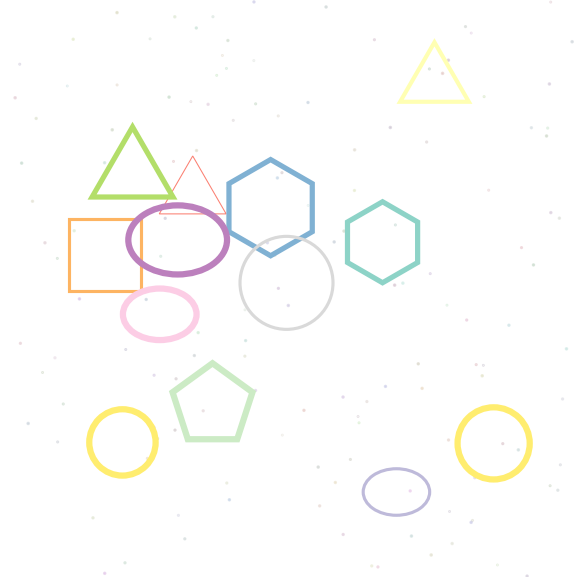[{"shape": "hexagon", "thickness": 2.5, "radius": 0.35, "center": [0.662, 0.58]}, {"shape": "triangle", "thickness": 2, "radius": 0.34, "center": [0.752, 0.857]}, {"shape": "oval", "thickness": 1.5, "radius": 0.29, "center": [0.686, 0.147]}, {"shape": "triangle", "thickness": 0.5, "radius": 0.33, "center": [0.334, 0.662]}, {"shape": "hexagon", "thickness": 2.5, "radius": 0.42, "center": [0.469, 0.64]}, {"shape": "square", "thickness": 1.5, "radius": 0.31, "center": [0.182, 0.558]}, {"shape": "triangle", "thickness": 2.5, "radius": 0.4, "center": [0.229, 0.698]}, {"shape": "oval", "thickness": 3, "radius": 0.32, "center": [0.277, 0.455]}, {"shape": "circle", "thickness": 1.5, "radius": 0.4, "center": [0.496, 0.509]}, {"shape": "oval", "thickness": 3, "radius": 0.43, "center": [0.308, 0.584]}, {"shape": "pentagon", "thickness": 3, "radius": 0.36, "center": [0.368, 0.297]}, {"shape": "circle", "thickness": 3, "radius": 0.29, "center": [0.212, 0.233]}, {"shape": "circle", "thickness": 3, "radius": 0.31, "center": [0.855, 0.231]}]